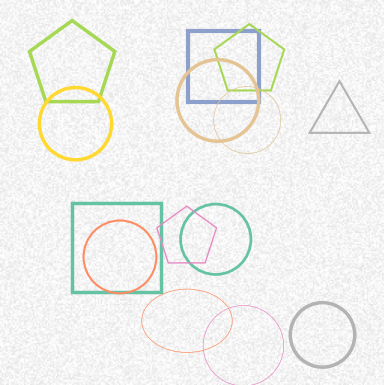[{"shape": "square", "thickness": 2.5, "radius": 0.58, "center": [0.302, 0.357]}, {"shape": "circle", "thickness": 2, "radius": 0.46, "center": [0.56, 0.379]}, {"shape": "circle", "thickness": 1.5, "radius": 0.47, "center": [0.312, 0.333]}, {"shape": "oval", "thickness": 0.5, "radius": 0.59, "center": [0.486, 0.167]}, {"shape": "square", "thickness": 3, "radius": 0.46, "center": [0.58, 0.827]}, {"shape": "pentagon", "thickness": 1, "radius": 0.41, "center": [0.485, 0.383]}, {"shape": "circle", "thickness": 0.5, "radius": 0.52, "center": [0.632, 0.102]}, {"shape": "pentagon", "thickness": 2.5, "radius": 0.58, "center": [0.187, 0.83]}, {"shape": "pentagon", "thickness": 1.5, "radius": 0.48, "center": [0.648, 0.842]}, {"shape": "circle", "thickness": 2.5, "radius": 0.47, "center": [0.196, 0.679]}, {"shape": "circle", "thickness": 0.5, "radius": 0.44, "center": [0.642, 0.688]}, {"shape": "circle", "thickness": 2.5, "radius": 0.53, "center": [0.566, 0.739]}, {"shape": "triangle", "thickness": 1.5, "radius": 0.45, "center": [0.882, 0.7]}, {"shape": "circle", "thickness": 2.5, "radius": 0.42, "center": [0.838, 0.13]}]